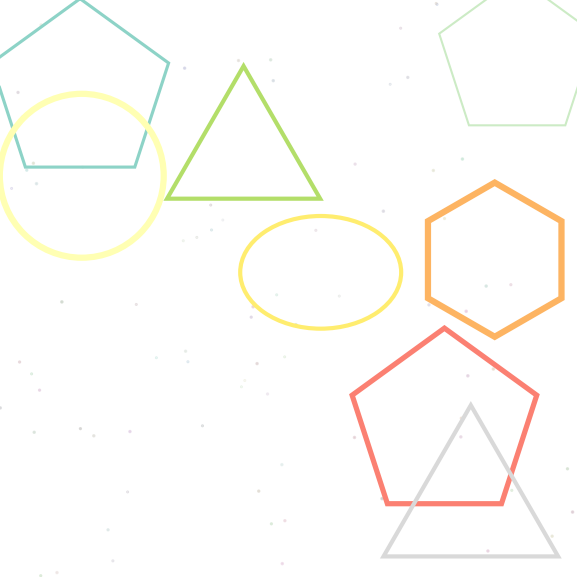[{"shape": "pentagon", "thickness": 1.5, "radius": 0.81, "center": [0.139, 0.84]}, {"shape": "circle", "thickness": 3, "radius": 0.71, "center": [0.142, 0.695]}, {"shape": "pentagon", "thickness": 2.5, "radius": 0.84, "center": [0.77, 0.263]}, {"shape": "hexagon", "thickness": 3, "radius": 0.67, "center": [0.857, 0.549]}, {"shape": "triangle", "thickness": 2, "radius": 0.77, "center": [0.422, 0.732]}, {"shape": "triangle", "thickness": 2, "radius": 0.87, "center": [0.815, 0.123]}, {"shape": "pentagon", "thickness": 1, "radius": 0.71, "center": [0.895, 0.897]}, {"shape": "oval", "thickness": 2, "radius": 0.7, "center": [0.555, 0.528]}]